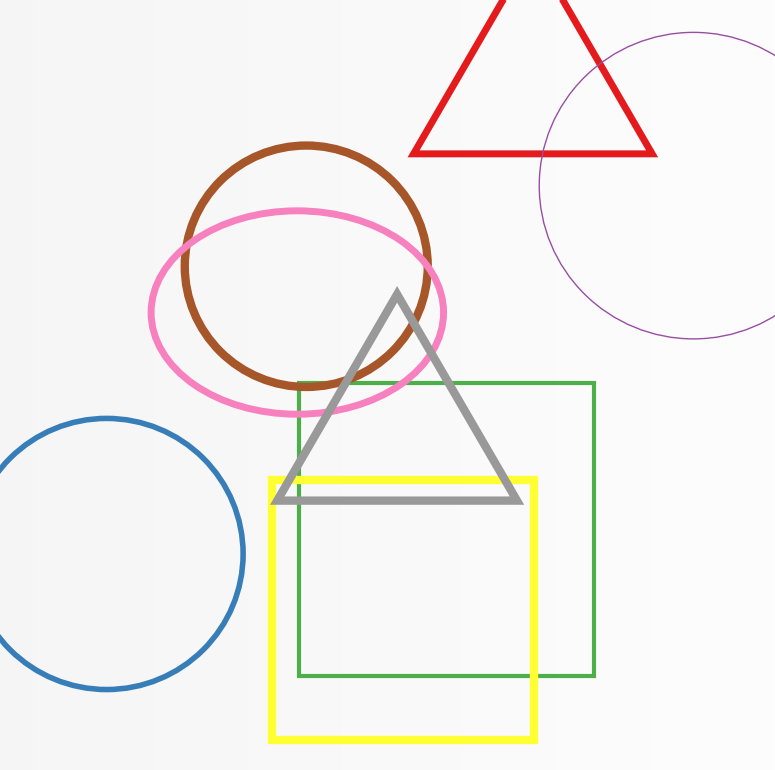[{"shape": "triangle", "thickness": 2.5, "radius": 0.89, "center": [0.688, 0.889]}, {"shape": "circle", "thickness": 2, "radius": 0.88, "center": [0.138, 0.281]}, {"shape": "square", "thickness": 1.5, "radius": 0.95, "center": [0.576, 0.312]}, {"shape": "circle", "thickness": 0.5, "radius": 1.0, "center": [0.895, 0.759]}, {"shape": "square", "thickness": 3, "radius": 0.84, "center": [0.52, 0.208]}, {"shape": "circle", "thickness": 3, "radius": 0.78, "center": [0.395, 0.654]}, {"shape": "oval", "thickness": 2.5, "radius": 0.94, "center": [0.384, 0.594]}, {"shape": "triangle", "thickness": 3, "radius": 0.89, "center": [0.512, 0.439]}]